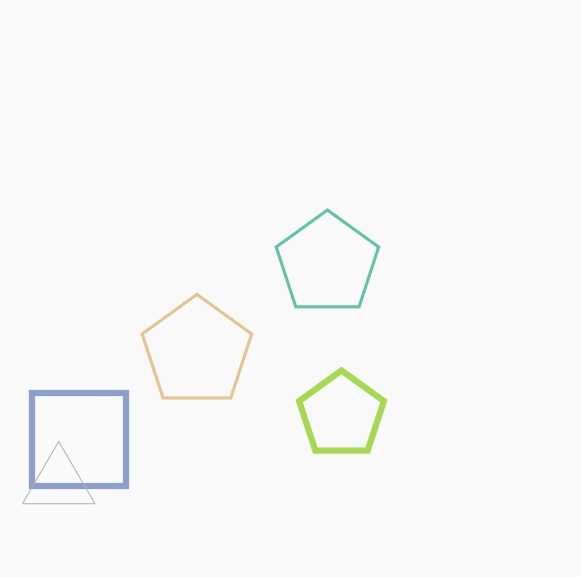[{"shape": "pentagon", "thickness": 1.5, "radius": 0.46, "center": [0.563, 0.543]}, {"shape": "square", "thickness": 3, "radius": 0.4, "center": [0.136, 0.239]}, {"shape": "pentagon", "thickness": 3, "radius": 0.38, "center": [0.588, 0.281]}, {"shape": "pentagon", "thickness": 1.5, "radius": 0.5, "center": [0.339, 0.39]}, {"shape": "triangle", "thickness": 0.5, "radius": 0.36, "center": [0.101, 0.163]}]